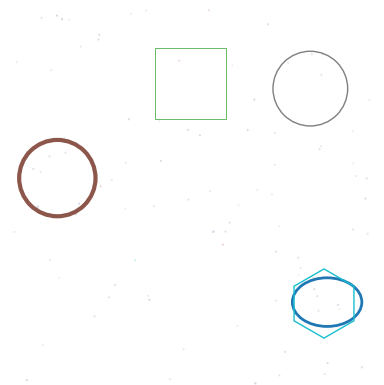[{"shape": "oval", "thickness": 2, "radius": 0.45, "center": [0.85, 0.215]}, {"shape": "square", "thickness": 0.5, "radius": 0.46, "center": [0.495, 0.783]}, {"shape": "circle", "thickness": 3, "radius": 0.5, "center": [0.149, 0.537]}, {"shape": "circle", "thickness": 1, "radius": 0.49, "center": [0.806, 0.77]}, {"shape": "hexagon", "thickness": 1, "radius": 0.45, "center": [0.842, 0.212]}]